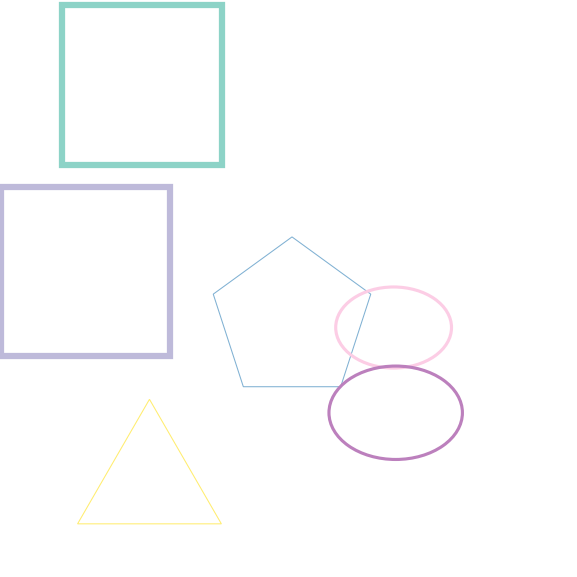[{"shape": "square", "thickness": 3, "radius": 0.69, "center": [0.246, 0.852]}, {"shape": "square", "thickness": 3, "radius": 0.73, "center": [0.148, 0.529]}, {"shape": "pentagon", "thickness": 0.5, "radius": 0.72, "center": [0.506, 0.445]}, {"shape": "oval", "thickness": 1.5, "radius": 0.5, "center": [0.682, 0.432]}, {"shape": "oval", "thickness": 1.5, "radius": 0.58, "center": [0.685, 0.284]}, {"shape": "triangle", "thickness": 0.5, "radius": 0.72, "center": [0.259, 0.164]}]